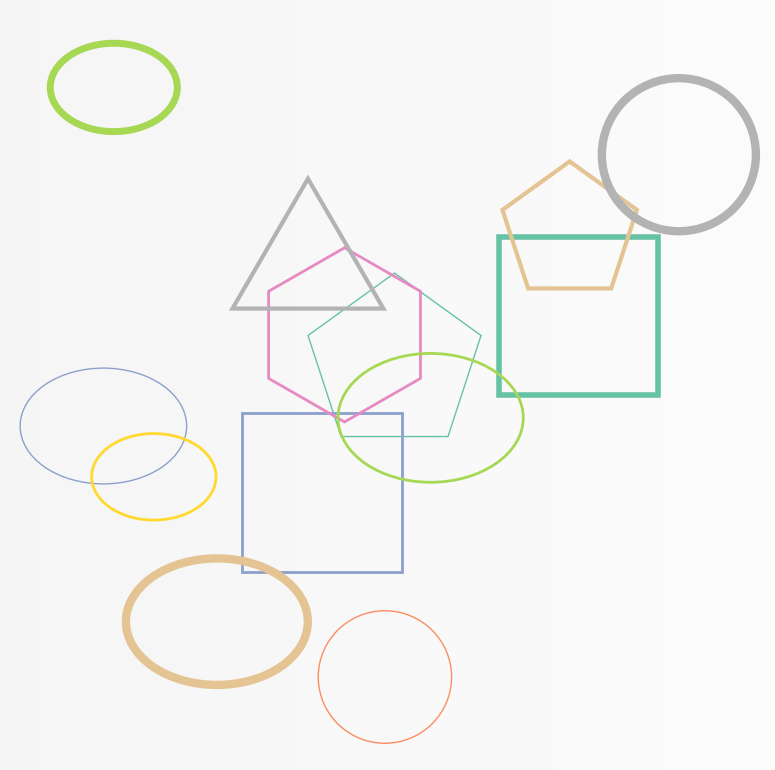[{"shape": "pentagon", "thickness": 0.5, "radius": 0.59, "center": [0.509, 0.528]}, {"shape": "square", "thickness": 2, "radius": 0.51, "center": [0.747, 0.589]}, {"shape": "circle", "thickness": 0.5, "radius": 0.43, "center": [0.497, 0.121]}, {"shape": "square", "thickness": 1, "radius": 0.52, "center": [0.415, 0.36]}, {"shape": "oval", "thickness": 0.5, "radius": 0.54, "center": [0.133, 0.447]}, {"shape": "hexagon", "thickness": 1, "radius": 0.57, "center": [0.445, 0.565]}, {"shape": "oval", "thickness": 1, "radius": 0.6, "center": [0.556, 0.457]}, {"shape": "oval", "thickness": 2.5, "radius": 0.41, "center": [0.147, 0.886]}, {"shape": "oval", "thickness": 1, "radius": 0.4, "center": [0.198, 0.381]}, {"shape": "oval", "thickness": 3, "radius": 0.59, "center": [0.28, 0.193]}, {"shape": "pentagon", "thickness": 1.5, "radius": 0.46, "center": [0.735, 0.699]}, {"shape": "circle", "thickness": 3, "radius": 0.5, "center": [0.876, 0.799]}, {"shape": "triangle", "thickness": 1.5, "radius": 0.56, "center": [0.397, 0.655]}]